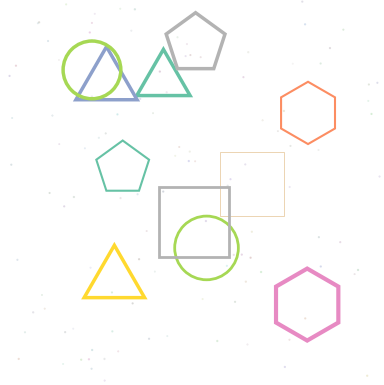[{"shape": "pentagon", "thickness": 1.5, "radius": 0.36, "center": [0.319, 0.563]}, {"shape": "triangle", "thickness": 2.5, "radius": 0.4, "center": [0.424, 0.792]}, {"shape": "hexagon", "thickness": 1.5, "radius": 0.4, "center": [0.8, 0.707]}, {"shape": "triangle", "thickness": 2.5, "radius": 0.46, "center": [0.277, 0.787]}, {"shape": "hexagon", "thickness": 3, "radius": 0.47, "center": [0.798, 0.209]}, {"shape": "circle", "thickness": 2, "radius": 0.41, "center": [0.536, 0.356]}, {"shape": "circle", "thickness": 2.5, "radius": 0.37, "center": [0.239, 0.818]}, {"shape": "triangle", "thickness": 2.5, "radius": 0.45, "center": [0.297, 0.272]}, {"shape": "square", "thickness": 0.5, "radius": 0.42, "center": [0.655, 0.522]}, {"shape": "square", "thickness": 2, "radius": 0.45, "center": [0.504, 0.423]}, {"shape": "pentagon", "thickness": 2.5, "radius": 0.4, "center": [0.508, 0.887]}]